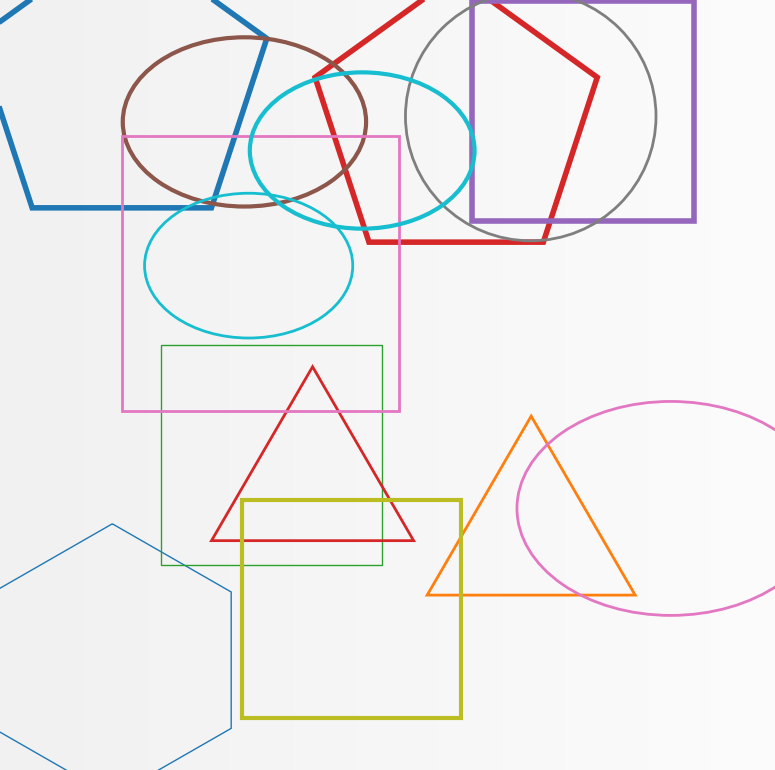[{"shape": "hexagon", "thickness": 0.5, "radius": 0.89, "center": [0.145, 0.143]}, {"shape": "pentagon", "thickness": 2, "radius": 0.98, "center": [0.157, 0.889]}, {"shape": "triangle", "thickness": 1, "radius": 0.77, "center": [0.685, 0.305]}, {"shape": "square", "thickness": 0.5, "radius": 0.71, "center": [0.351, 0.409]}, {"shape": "triangle", "thickness": 1, "radius": 0.75, "center": [0.403, 0.373]}, {"shape": "pentagon", "thickness": 2, "radius": 0.96, "center": [0.589, 0.84]}, {"shape": "square", "thickness": 2, "radius": 0.72, "center": [0.753, 0.856]}, {"shape": "oval", "thickness": 1.5, "radius": 0.78, "center": [0.315, 0.842]}, {"shape": "square", "thickness": 1, "radius": 0.89, "center": [0.336, 0.645]}, {"shape": "oval", "thickness": 1, "radius": 0.99, "center": [0.866, 0.34]}, {"shape": "circle", "thickness": 1, "radius": 0.81, "center": [0.685, 0.849]}, {"shape": "square", "thickness": 1.5, "radius": 0.71, "center": [0.453, 0.21]}, {"shape": "oval", "thickness": 1, "radius": 0.67, "center": [0.321, 0.655]}, {"shape": "oval", "thickness": 1.5, "radius": 0.73, "center": [0.467, 0.805]}]